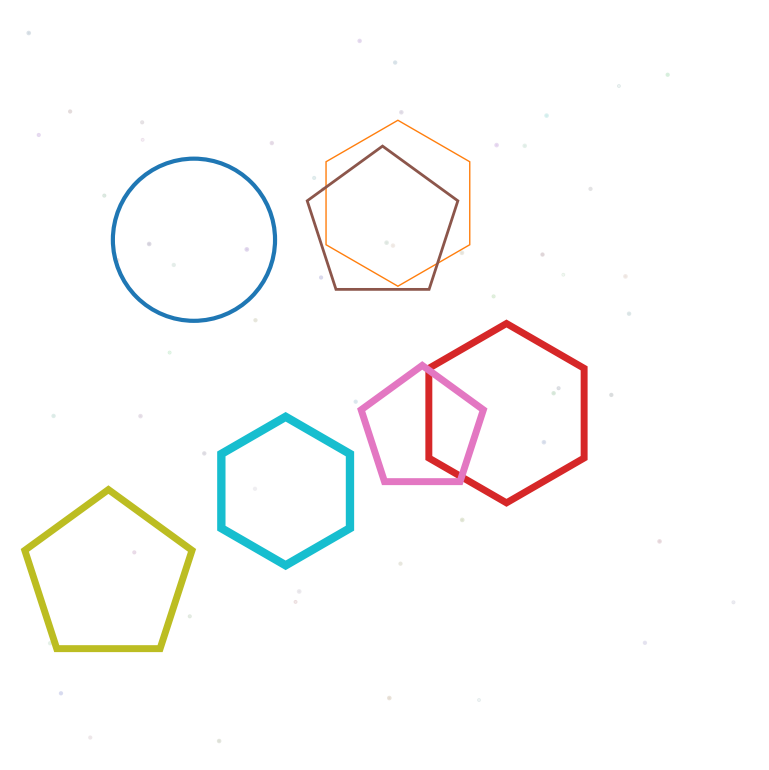[{"shape": "circle", "thickness": 1.5, "radius": 0.53, "center": [0.252, 0.689]}, {"shape": "hexagon", "thickness": 0.5, "radius": 0.54, "center": [0.517, 0.736]}, {"shape": "hexagon", "thickness": 2.5, "radius": 0.58, "center": [0.658, 0.463]}, {"shape": "pentagon", "thickness": 1, "radius": 0.51, "center": [0.497, 0.707]}, {"shape": "pentagon", "thickness": 2.5, "radius": 0.42, "center": [0.548, 0.442]}, {"shape": "pentagon", "thickness": 2.5, "radius": 0.57, "center": [0.141, 0.25]}, {"shape": "hexagon", "thickness": 3, "radius": 0.48, "center": [0.371, 0.362]}]